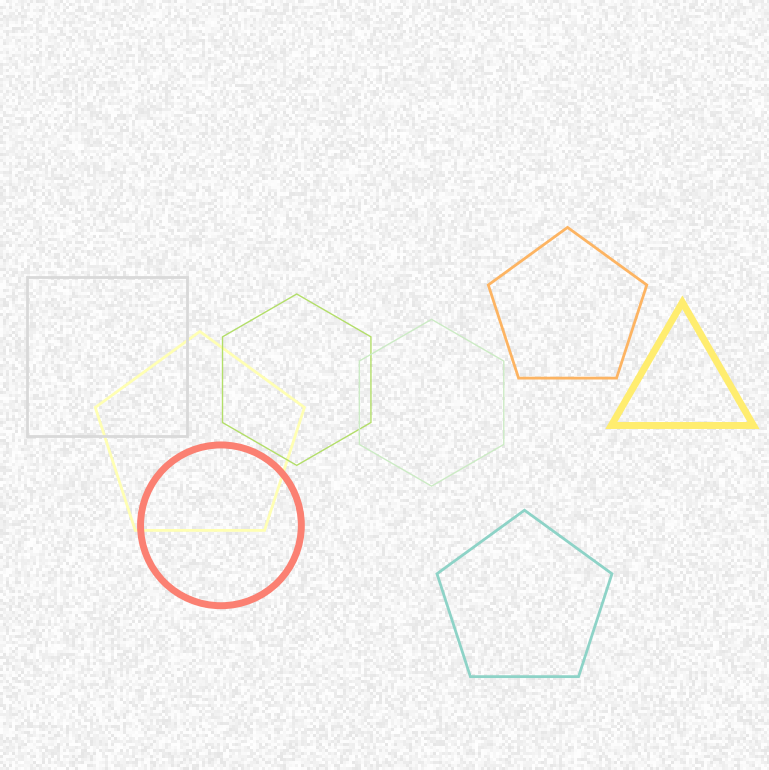[{"shape": "pentagon", "thickness": 1, "radius": 0.6, "center": [0.681, 0.218]}, {"shape": "pentagon", "thickness": 1, "radius": 0.71, "center": [0.26, 0.427]}, {"shape": "circle", "thickness": 2.5, "radius": 0.52, "center": [0.287, 0.318]}, {"shape": "pentagon", "thickness": 1, "radius": 0.54, "center": [0.737, 0.596]}, {"shape": "hexagon", "thickness": 0.5, "radius": 0.56, "center": [0.385, 0.507]}, {"shape": "square", "thickness": 1, "radius": 0.52, "center": [0.139, 0.537]}, {"shape": "hexagon", "thickness": 0.5, "radius": 0.54, "center": [0.56, 0.477]}, {"shape": "triangle", "thickness": 2.5, "radius": 0.53, "center": [0.886, 0.501]}]